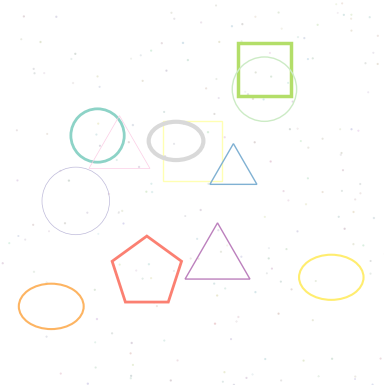[{"shape": "circle", "thickness": 2, "radius": 0.35, "center": [0.253, 0.648]}, {"shape": "square", "thickness": 1, "radius": 0.39, "center": [0.501, 0.608]}, {"shape": "circle", "thickness": 0.5, "radius": 0.44, "center": [0.197, 0.478]}, {"shape": "pentagon", "thickness": 2, "radius": 0.47, "center": [0.381, 0.292]}, {"shape": "triangle", "thickness": 1, "radius": 0.35, "center": [0.606, 0.556]}, {"shape": "oval", "thickness": 1.5, "radius": 0.42, "center": [0.133, 0.204]}, {"shape": "square", "thickness": 2.5, "radius": 0.34, "center": [0.687, 0.819]}, {"shape": "triangle", "thickness": 0.5, "radius": 0.46, "center": [0.31, 0.608]}, {"shape": "oval", "thickness": 3, "radius": 0.36, "center": [0.457, 0.634]}, {"shape": "triangle", "thickness": 1, "radius": 0.49, "center": [0.565, 0.324]}, {"shape": "circle", "thickness": 1, "radius": 0.42, "center": [0.687, 0.768]}, {"shape": "oval", "thickness": 1.5, "radius": 0.42, "center": [0.861, 0.28]}]